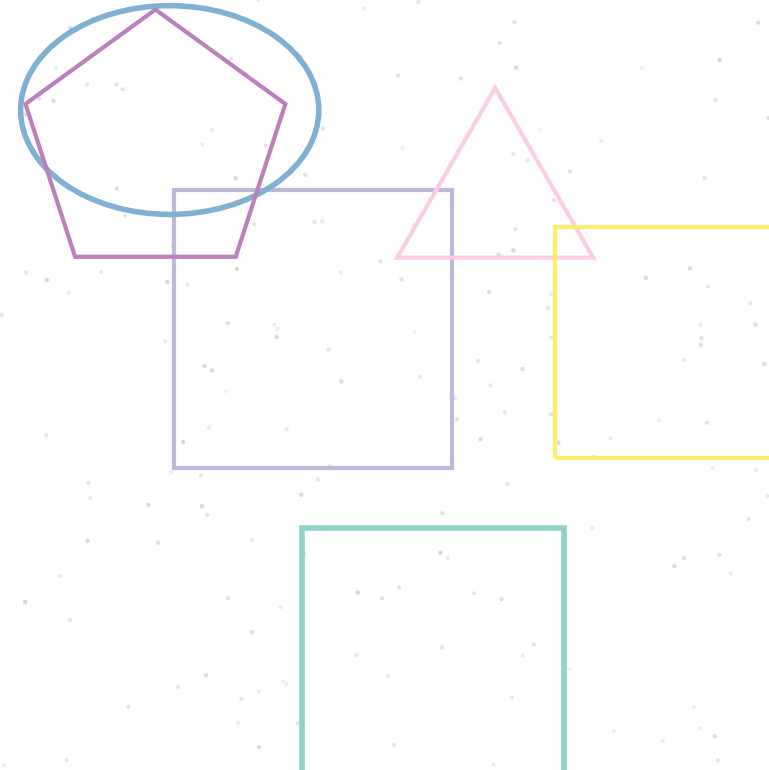[{"shape": "square", "thickness": 2, "radius": 0.85, "center": [0.563, 0.145]}, {"shape": "square", "thickness": 1.5, "radius": 0.9, "center": [0.407, 0.573]}, {"shape": "oval", "thickness": 2, "radius": 0.97, "center": [0.22, 0.857]}, {"shape": "triangle", "thickness": 1.5, "radius": 0.73, "center": [0.643, 0.739]}, {"shape": "pentagon", "thickness": 1.5, "radius": 0.89, "center": [0.202, 0.81]}, {"shape": "square", "thickness": 1.5, "radius": 0.75, "center": [0.872, 0.555]}]